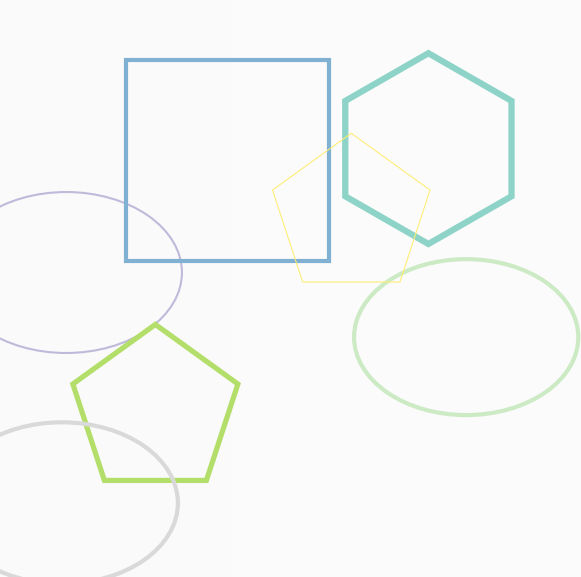[{"shape": "hexagon", "thickness": 3, "radius": 0.83, "center": [0.737, 0.742]}, {"shape": "oval", "thickness": 1, "radius": 1.0, "center": [0.114, 0.527]}, {"shape": "square", "thickness": 2, "radius": 0.87, "center": [0.391, 0.721]}, {"shape": "pentagon", "thickness": 2.5, "radius": 0.75, "center": [0.267, 0.288]}, {"shape": "oval", "thickness": 2, "radius": 1.0, "center": [0.106, 0.128]}, {"shape": "oval", "thickness": 2, "radius": 0.96, "center": [0.802, 0.415]}, {"shape": "pentagon", "thickness": 0.5, "radius": 0.71, "center": [0.604, 0.626]}]